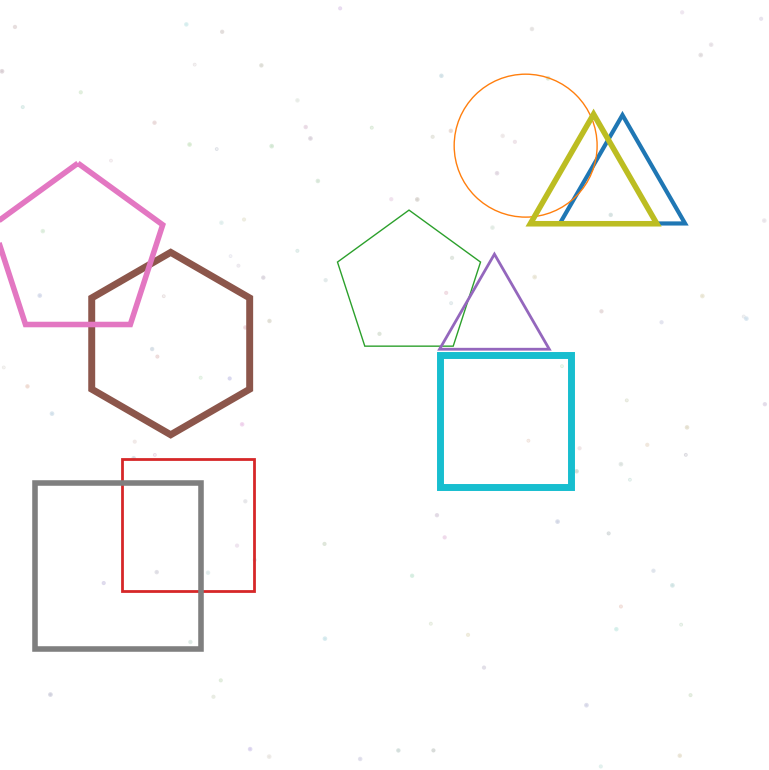[{"shape": "triangle", "thickness": 1.5, "radius": 0.47, "center": [0.808, 0.757]}, {"shape": "circle", "thickness": 0.5, "radius": 0.46, "center": [0.683, 0.811]}, {"shape": "pentagon", "thickness": 0.5, "radius": 0.49, "center": [0.531, 0.629]}, {"shape": "square", "thickness": 1, "radius": 0.43, "center": [0.244, 0.318]}, {"shape": "triangle", "thickness": 1, "radius": 0.41, "center": [0.642, 0.588]}, {"shape": "hexagon", "thickness": 2.5, "radius": 0.59, "center": [0.222, 0.554]}, {"shape": "pentagon", "thickness": 2, "radius": 0.58, "center": [0.101, 0.672]}, {"shape": "square", "thickness": 2, "radius": 0.54, "center": [0.153, 0.265]}, {"shape": "triangle", "thickness": 2, "radius": 0.47, "center": [0.771, 0.757]}, {"shape": "square", "thickness": 2.5, "radius": 0.43, "center": [0.656, 0.454]}]